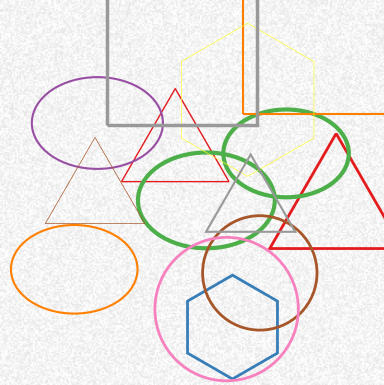[{"shape": "triangle", "thickness": 1, "radius": 0.81, "center": [0.455, 0.609]}, {"shape": "triangle", "thickness": 2, "radius": 1.0, "center": [0.873, 0.454]}, {"shape": "hexagon", "thickness": 2, "radius": 0.67, "center": [0.604, 0.15]}, {"shape": "oval", "thickness": 3, "radius": 0.81, "center": [0.743, 0.602]}, {"shape": "oval", "thickness": 3, "radius": 0.89, "center": [0.536, 0.48]}, {"shape": "oval", "thickness": 1.5, "radius": 0.85, "center": [0.253, 0.68]}, {"shape": "oval", "thickness": 1.5, "radius": 0.82, "center": [0.193, 0.301]}, {"shape": "square", "thickness": 1.5, "radius": 0.97, "center": [0.824, 0.898]}, {"shape": "hexagon", "thickness": 0.5, "radius": 0.99, "center": [0.643, 0.741]}, {"shape": "triangle", "thickness": 0.5, "radius": 0.75, "center": [0.247, 0.494]}, {"shape": "circle", "thickness": 2, "radius": 0.74, "center": [0.675, 0.291]}, {"shape": "circle", "thickness": 2, "radius": 0.93, "center": [0.589, 0.197]}, {"shape": "square", "thickness": 2.5, "radius": 0.97, "center": [0.472, 0.869]}, {"shape": "triangle", "thickness": 1.5, "radius": 0.67, "center": [0.651, 0.465]}]